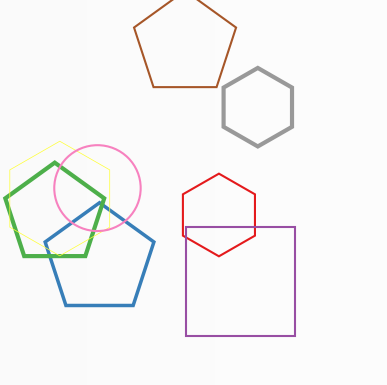[{"shape": "hexagon", "thickness": 1.5, "radius": 0.54, "center": [0.565, 0.442]}, {"shape": "pentagon", "thickness": 2.5, "radius": 0.74, "center": [0.257, 0.326]}, {"shape": "pentagon", "thickness": 3, "radius": 0.67, "center": [0.141, 0.443]}, {"shape": "square", "thickness": 1.5, "radius": 0.7, "center": [0.621, 0.268]}, {"shape": "hexagon", "thickness": 0.5, "radius": 0.74, "center": [0.154, 0.484]}, {"shape": "pentagon", "thickness": 1.5, "radius": 0.69, "center": [0.478, 0.886]}, {"shape": "circle", "thickness": 1.5, "radius": 0.56, "center": [0.252, 0.511]}, {"shape": "hexagon", "thickness": 3, "radius": 0.51, "center": [0.665, 0.722]}]